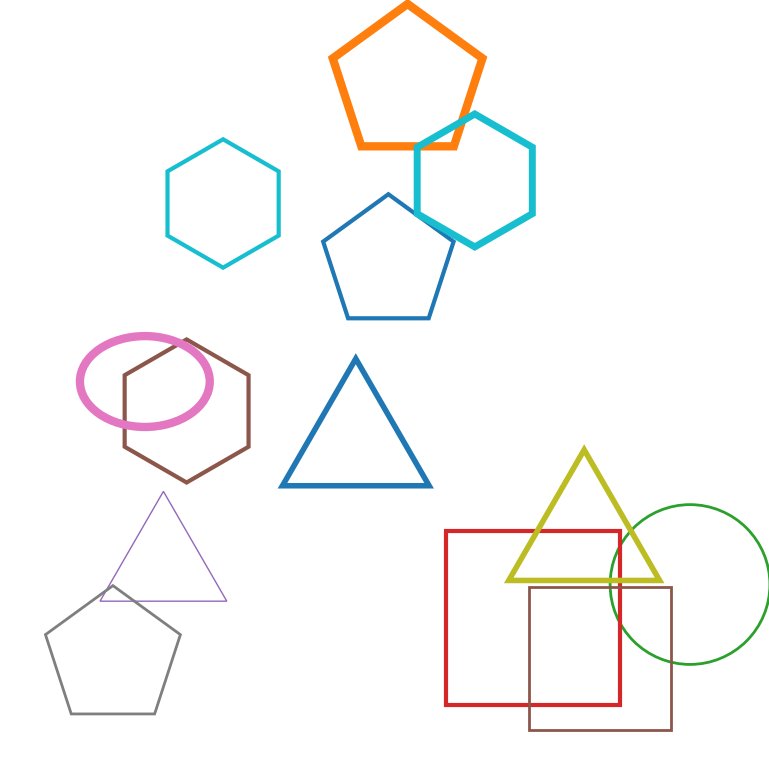[{"shape": "triangle", "thickness": 2, "radius": 0.55, "center": [0.462, 0.424]}, {"shape": "pentagon", "thickness": 1.5, "radius": 0.45, "center": [0.504, 0.659]}, {"shape": "pentagon", "thickness": 3, "radius": 0.51, "center": [0.529, 0.893]}, {"shape": "circle", "thickness": 1, "radius": 0.52, "center": [0.896, 0.241]}, {"shape": "square", "thickness": 1.5, "radius": 0.56, "center": [0.692, 0.197]}, {"shape": "triangle", "thickness": 0.5, "radius": 0.48, "center": [0.212, 0.267]}, {"shape": "hexagon", "thickness": 1.5, "radius": 0.46, "center": [0.242, 0.466]}, {"shape": "square", "thickness": 1, "radius": 0.46, "center": [0.779, 0.145]}, {"shape": "oval", "thickness": 3, "radius": 0.42, "center": [0.188, 0.505]}, {"shape": "pentagon", "thickness": 1, "radius": 0.46, "center": [0.147, 0.147]}, {"shape": "triangle", "thickness": 2, "radius": 0.57, "center": [0.759, 0.303]}, {"shape": "hexagon", "thickness": 2.5, "radius": 0.43, "center": [0.617, 0.766]}, {"shape": "hexagon", "thickness": 1.5, "radius": 0.42, "center": [0.29, 0.736]}]